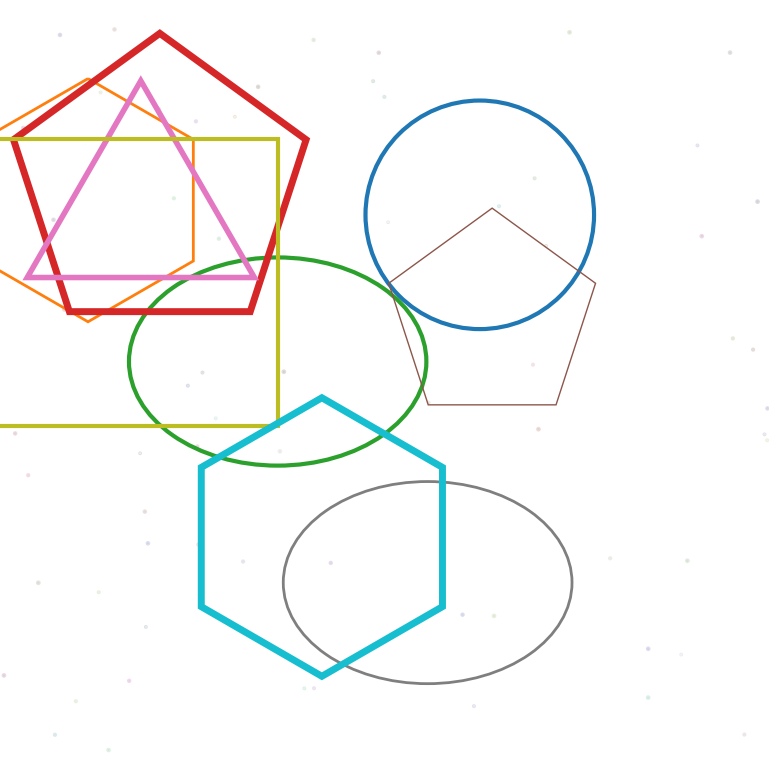[{"shape": "circle", "thickness": 1.5, "radius": 0.74, "center": [0.623, 0.721]}, {"shape": "hexagon", "thickness": 1, "radius": 0.79, "center": [0.114, 0.74]}, {"shape": "oval", "thickness": 1.5, "radius": 0.97, "center": [0.361, 0.53]}, {"shape": "pentagon", "thickness": 2.5, "radius": 1.0, "center": [0.208, 0.757]}, {"shape": "pentagon", "thickness": 0.5, "radius": 0.71, "center": [0.639, 0.588]}, {"shape": "triangle", "thickness": 2, "radius": 0.85, "center": [0.183, 0.725]}, {"shape": "oval", "thickness": 1, "radius": 0.94, "center": [0.555, 0.243]}, {"shape": "square", "thickness": 1.5, "radius": 0.93, "center": [0.176, 0.633]}, {"shape": "hexagon", "thickness": 2.5, "radius": 0.9, "center": [0.418, 0.303]}]